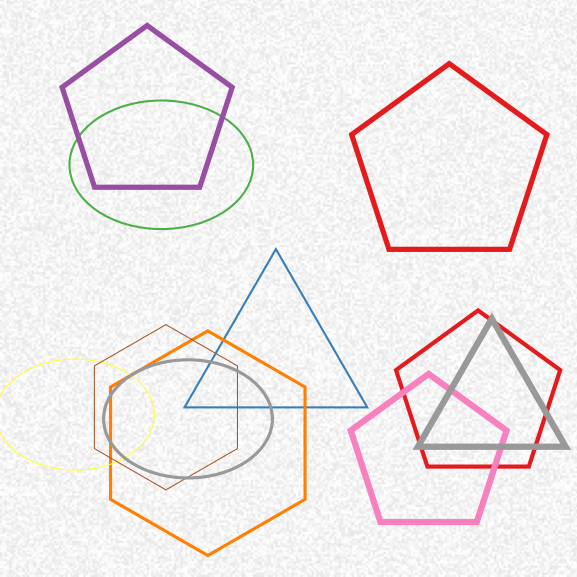[{"shape": "pentagon", "thickness": 2, "radius": 0.75, "center": [0.828, 0.312]}, {"shape": "pentagon", "thickness": 2.5, "radius": 0.89, "center": [0.778, 0.711]}, {"shape": "triangle", "thickness": 1, "radius": 0.91, "center": [0.478, 0.385]}, {"shape": "oval", "thickness": 1, "radius": 0.8, "center": [0.279, 0.714]}, {"shape": "pentagon", "thickness": 2.5, "radius": 0.77, "center": [0.255, 0.8]}, {"shape": "hexagon", "thickness": 1.5, "radius": 0.97, "center": [0.36, 0.232]}, {"shape": "oval", "thickness": 0.5, "radius": 0.69, "center": [0.13, 0.281]}, {"shape": "hexagon", "thickness": 0.5, "radius": 0.72, "center": [0.287, 0.294]}, {"shape": "pentagon", "thickness": 3, "radius": 0.71, "center": [0.742, 0.21]}, {"shape": "oval", "thickness": 1.5, "radius": 0.73, "center": [0.326, 0.274]}, {"shape": "triangle", "thickness": 3, "radius": 0.74, "center": [0.852, 0.299]}]